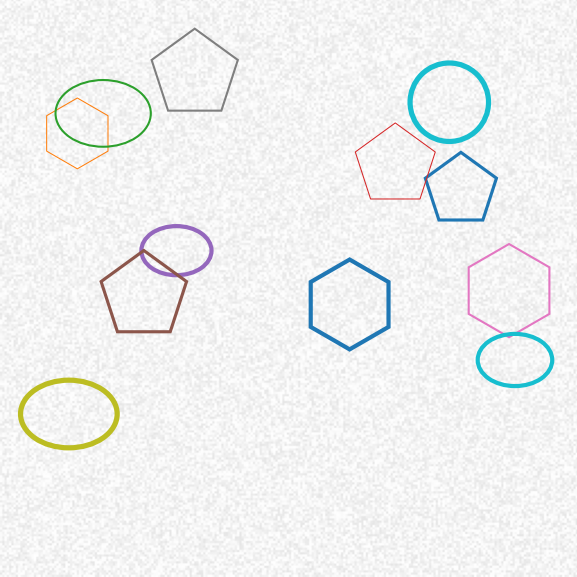[{"shape": "hexagon", "thickness": 2, "radius": 0.39, "center": [0.605, 0.472]}, {"shape": "pentagon", "thickness": 1.5, "radius": 0.32, "center": [0.798, 0.671]}, {"shape": "hexagon", "thickness": 0.5, "radius": 0.31, "center": [0.134, 0.768]}, {"shape": "oval", "thickness": 1, "radius": 0.41, "center": [0.179, 0.803]}, {"shape": "pentagon", "thickness": 0.5, "radius": 0.36, "center": [0.684, 0.713]}, {"shape": "oval", "thickness": 2, "radius": 0.3, "center": [0.306, 0.565]}, {"shape": "pentagon", "thickness": 1.5, "radius": 0.39, "center": [0.249, 0.488]}, {"shape": "hexagon", "thickness": 1, "radius": 0.4, "center": [0.881, 0.496]}, {"shape": "pentagon", "thickness": 1, "radius": 0.39, "center": [0.337, 0.871]}, {"shape": "oval", "thickness": 2.5, "radius": 0.42, "center": [0.119, 0.282]}, {"shape": "oval", "thickness": 2, "radius": 0.32, "center": [0.892, 0.376]}, {"shape": "circle", "thickness": 2.5, "radius": 0.34, "center": [0.778, 0.822]}]